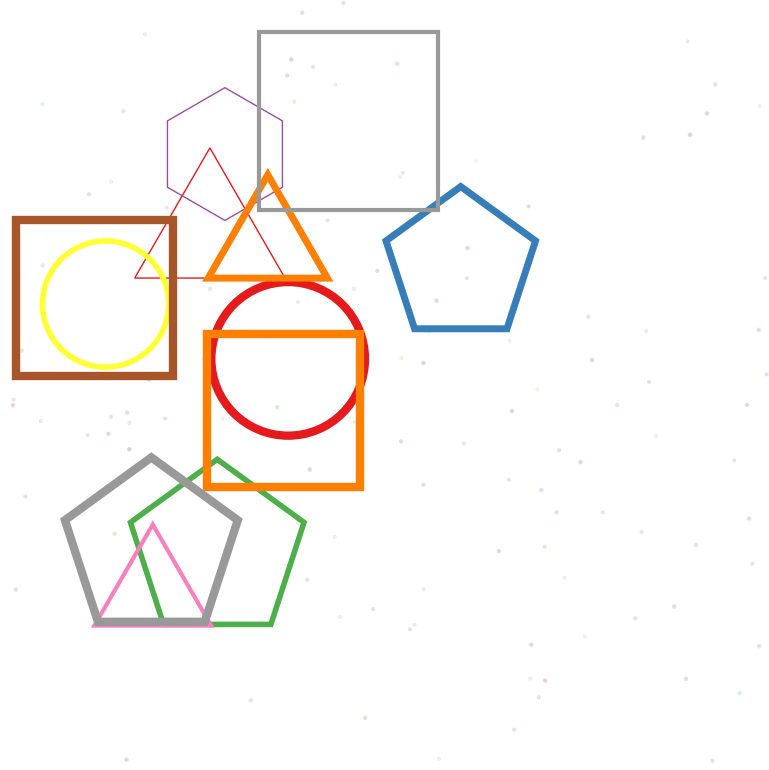[{"shape": "triangle", "thickness": 0.5, "radius": 0.56, "center": [0.273, 0.695]}, {"shape": "circle", "thickness": 3, "radius": 0.5, "center": [0.374, 0.534]}, {"shape": "pentagon", "thickness": 2.5, "radius": 0.51, "center": [0.598, 0.656]}, {"shape": "pentagon", "thickness": 2, "radius": 0.59, "center": [0.282, 0.285]}, {"shape": "hexagon", "thickness": 0.5, "radius": 0.43, "center": [0.292, 0.8]}, {"shape": "square", "thickness": 3, "radius": 0.5, "center": [0.369, 0.467]}, {"shape": "triangle", "thickness": 2.5, "radius": 0.45, "center": [0.348, 0.684]}, {"shape": "circle", "thickness": 2, "radius": 0.41, "center": [0.137, 0.605]}, {"shape": "square", "thickness": 3, "radius": 0.51, "center": [0.122, 0.613]}, {"shape": "triangle", "thickness": 1.5, "radius": 0.44, "center": [0.198, 0.231]}, {"shape": "pentagon", "thickness": 3, "radius": 0.59, "center": [0.197, 0.288]}, {"shape": "square", "thickness": 1.5, "radius": 0.58, "center": [0.453, 0.843]}]